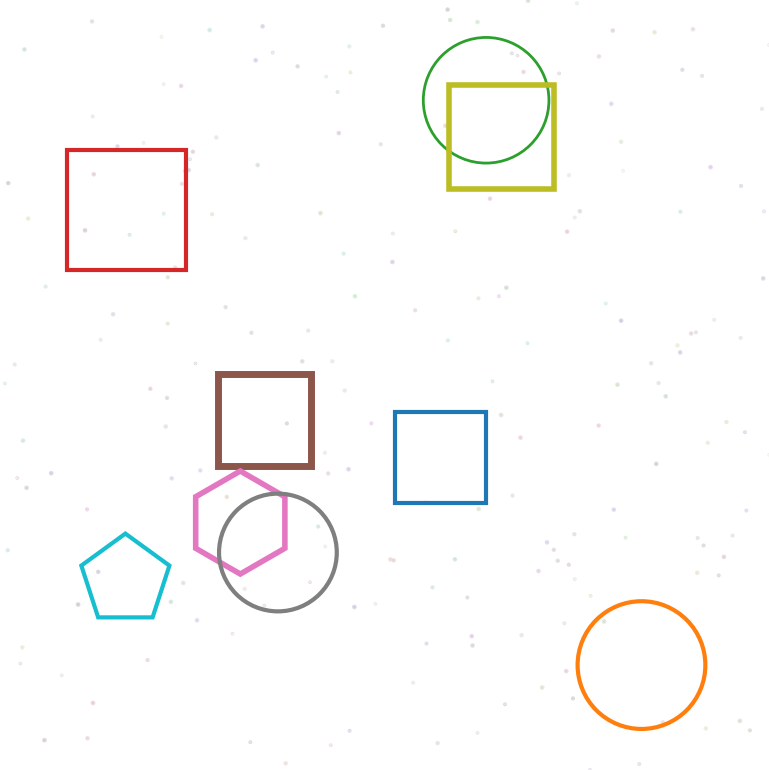[{"shape": "square", "thickness": 1.5, "radius": 0.29, "center": [0.572, 0.406]}, {"shape": "circle", "thickness": 1.5, "radius": 0.41, "center": [0.833, 0.136]}, {"shape": "circle", "thickness": 1, "radius": 0.41, "center": [0.631, 0.87]}, {"shape": "square", "thickness": 1.5, "radius": 0.39, "center": [0.164, 0.727]}, {"shape": "square", "thickness": 2.5, "radius": 0.3, "center": [0.343, 0.455]}, {"shape": "hexagon", "thickness": 2, "radius": 0.33, "center": [0.312, 0.321]}, {"shape": "circle", "thickness": 1.5, "radius": 0.38, "center": [0.361, 0.282]}, {"shape": "square", "thickness": 2, "radius": 0.34, "center": [0.651, 0.822]}, {"shape": "pentagon", "thickness": 1.5, "radius": 0.3, "center": [0.163, 0.247]}]